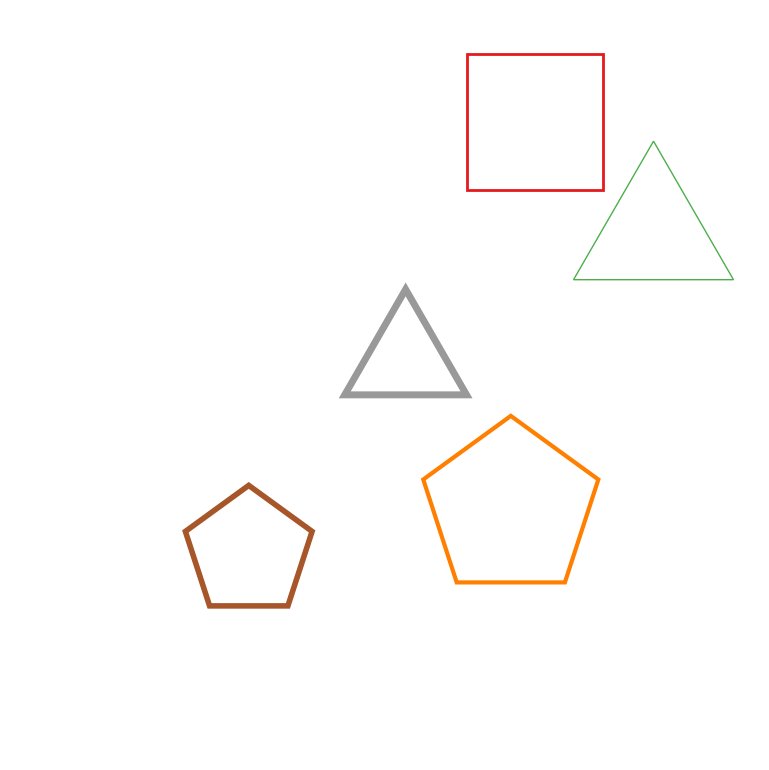[{"shape": "square", "thickness": 1, "radius": 0.44, "center": [0.695, 0.841]}, {"shape": "triangle", "thickness": 0.5, "radius": 0.6, "center": [0.849, 0.697]}, {"shape": "pentagon", "thickness": 1.5, "radius": 0.6, "center": [0.663, 0.34]}, {"shape": "pentagon", "thickness": 2, "radius": 0.43, "center": [0.323, 0.283]}, {"shape": "triangle", "thickness": 2.5, "radius": 0.46, "center": [0.527, 0.533]}]